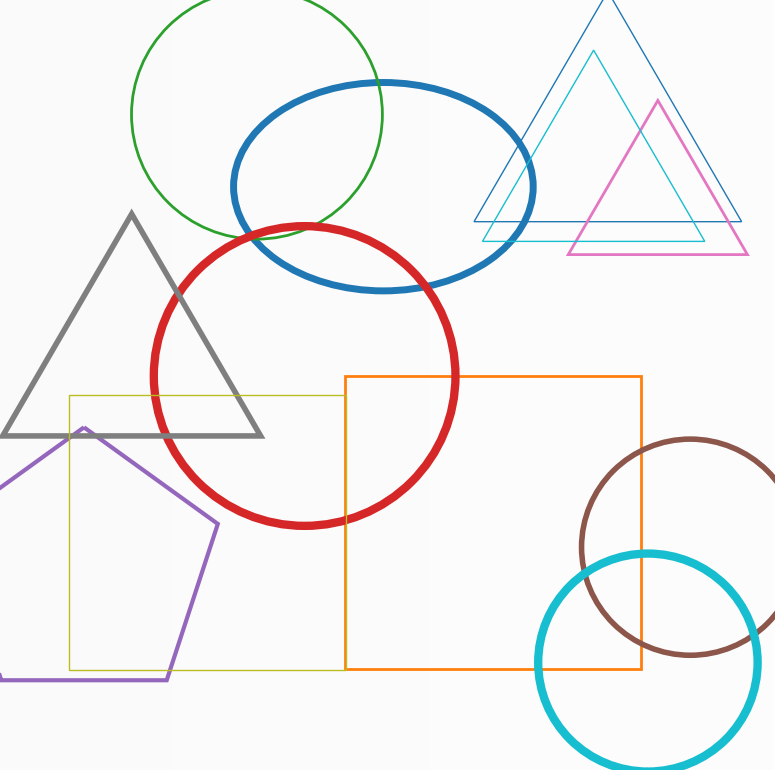[{"shape": "triangle", "thickness": 0.5, "radius": 1.0, "center": [0.784, 0.812]}, {"shape": "oval", "thickness": 2.5, "radius": 0.97, "center": [0.495, 0.758]}, {"shape": "square", "thickness": 1, "radius": 0.95, "center": [0.636, 0.321]}, {"shape": "circle", "thickness": 1, "radius": 0.81, "center": [0.332, 0.851]}, {"shape": "circle", "thickness": 3, "radius": 0.97, "center": [0.393, 0.512]}, {"shape": "pentagon", "thickness": 1.5, "radius": 0.91, "center": [0.108, 0.263]}, {"shape": "circle", "thickness": 2, "radius": 0.7, "center": [0.891, 0.289]}, {"shape": "triangle", "thickness": 1, "radius": 0.67, "center": [0.849, 0.736]}, {"shape": "triangle", "thickness": 2, "radius": 0.96, "center": [0.17, 0.53]}, {"shape": "square", "thickness": 0.5, "radius": 0.89, "center": [0.267, 0.308]}, {"shape": "circle", "thickness": 3, "radius": 0.71, "center": [0.836, 0.14]}, {"shape": "triangle", "thickness": 0.5, "radius": 0.83, "center": [0.766, 0.769]}]